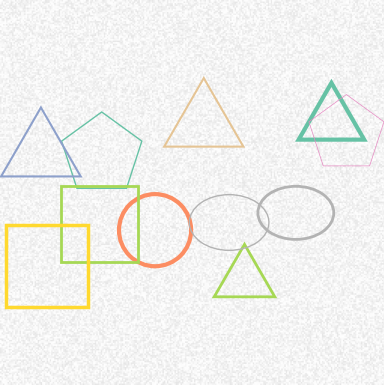[{"shape": "triangle", "thickness": 3, "radius": 0.49, "center": [0.861, 0.686]}, {"shape": "pentagon", "thickness": 1, "radius": 0.55, "center": [0.264, 0.6]}, {"shape": "circle", "thickness": 3, "radius": 0.47, "center": [0.403, 0.402]}, {"shape": "triangle", "thickness": 1.5, "radius": 0.6, "center": [0.106, 0.601]}, {"shape": "pentagon", "thickness": 0.5, "radius": 0.51, "center": [0.9, 0.652]}, {"shape": "square", "thickness": 2, "radius": 0.5, "center": [0.258, 0.418]}, {"shape": "triangle", "thickness": 2, "radius": 0.45, "center": [0.635, 0.274]}, {"shape": "square", "thickness": 2.5, "radius": 0.53, "center": [0.122, 0.31]}, {"shape": "triangle", "thickness": 1.5, "radius": 0.59, "center": [0.529, 0.679]}, {"shape": "oval", "thickness": 1, "radius": 0.52, "center": [0.595, 0.422]}, {"shape": "oval", "thickness": 2, "radius": 0.49, "center": [0.768, 0.447]}]